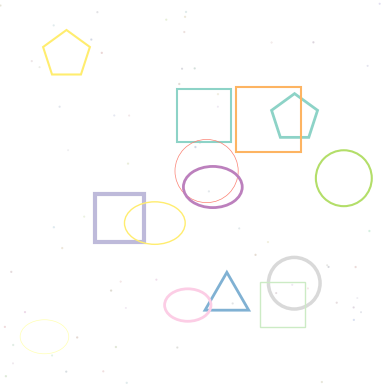[{"shape": "square", "thickness": 1.5, "radius": 0.35, "center": [0.529, 0.7]}, {"shape": "pentagon", "thickness": 2, "radius": 0.31, "center": [0.765, 0.694]}, {"shape": "oval", "thickness": 0.5, "radius": 0.32, "center": [0.115, 0.125]}, {"shape": "square", "thickness": 3, "radius": 0.31, "center": [0.31, 0.433]}, {"shape": "circle", "thickness": 0.5, "radius": 0.41, "center": [0.537, 0.556]}, {"shape": "triangle", "thickness": 2, "radius": 0.33, "center": [0.589, 0.227]}, {"shape": "square", "thickness": 1.5, "radius": 0.42, "center": [0.697, 0.689]}, {"shape": "circle", "thickness": 1.5, "radius": 0.36, "center": [0.893, 0.537]}, {"shape": "oval", "thickness": 2, "radius": 0.3, "center": [0.488, 0.208]}, {"shape": "circle", "thickness": 2.5, "radius": 0.34, "center": [0.764, 0.264]}, {"shape": "oval", "thickness": 2, "radius": 0.38, "center": [0.553, 0.514]}, {"shape": "square", "thickness": 1, "radius": 0.29, "center": [0.734, 0.209]}, {"shape": "pentagon", "thickness": 1.5, "radius": 0.32, "center": [0.173, 0.858]}, {"shape": "oval", "thickness": 1, "radius": 0.39, "center": [0.402, 0.421]}]